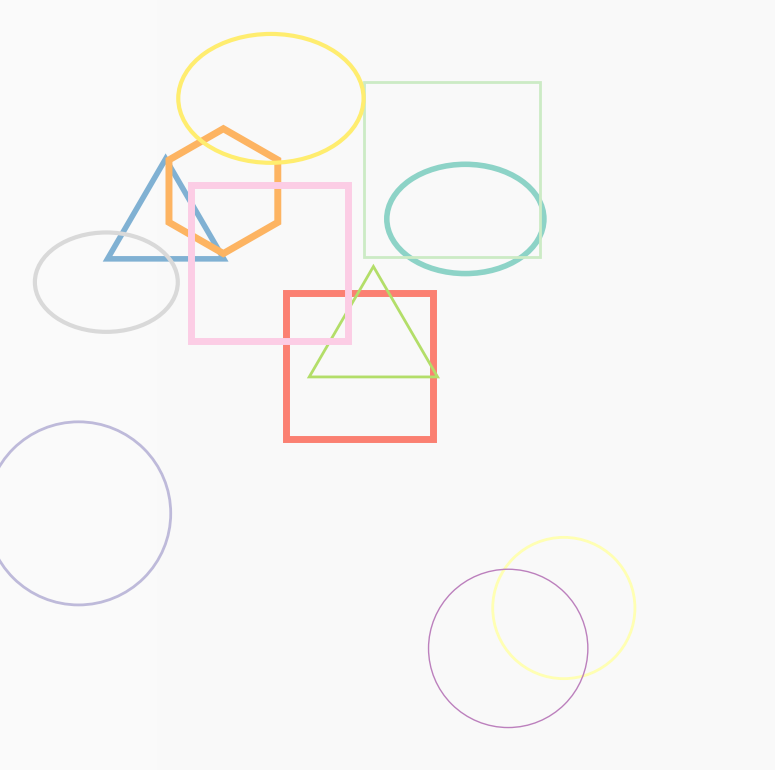[{"shape": "oval", "thickness": 2, "radius": 0.51, "center": [0.6, 0.716]}, {"shape": "circle", "thickness": 1, "radius": 0.46, "center": [0.728, 0.21]}, {"shape": "circle", "thickness": 1, "radius": 0.59, "center": [0.101, 0.333]}, {"shape": "square", "thickness": 2.5, "radius": 0.47, "center": [0.464, 0.525]}, {"shape": "triangle", "thickness": 2, "radius": 0.43, "center": [0.214, 0.707]}, {"shape": "hexagon", "thickness": 2.5, "radius": 0.41, "center": [0.288, 0.752]}, {"shape": "triangle", "thickness": 1, "radius": 0.48, "center": [0.482, 0.558]}, {"shape": "square", "thickness": 2.5, "radius": 0.51, "center": [0.348, 0.658]}, {"shape": "oval", "thickness": 1.5, "radius": 0.46, "center": [0.137, 0.634]}, {"shape": "circle", "thickness": 0.5, "radius": 0.51, "center": [0.656, 0.158]}, {"shape": "square", "thickness": 1, "radius": 0.57, "center": [0.584, 0.78]}, {"shape": "oval", "thickness": 1.5, "radius": 0.6, "center": [0.35, 0.872]}]